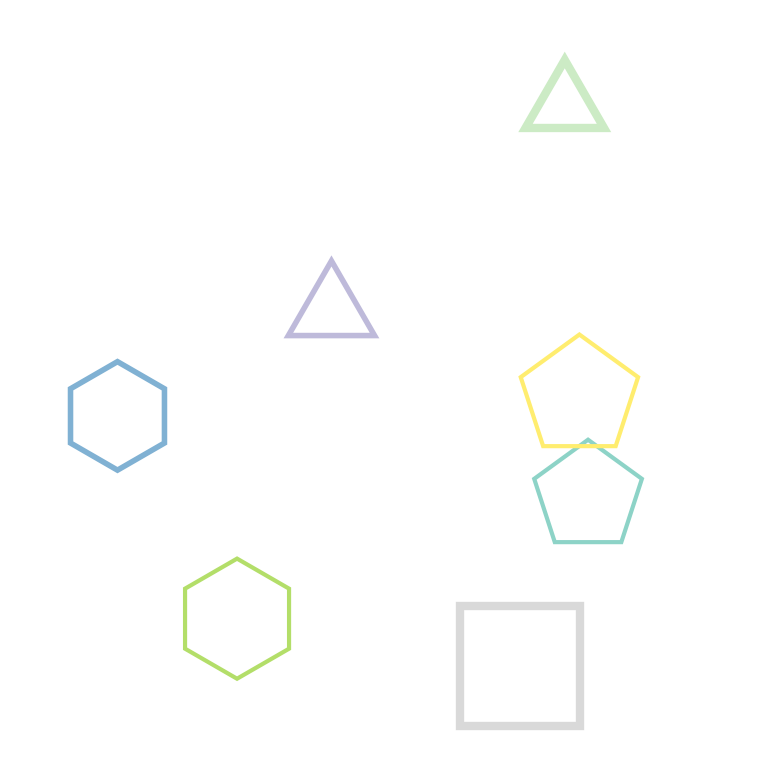[{"shape": "pentagon", "thickness": 1.5, "radius": 0.37, "center": [0.764, 0.355]}, {"shape": "triangle", "thickness": 2, "radius": 0.32, "center": [0.43, 0.597]}, {"shape": "hexagon", "thickness": 2, "radius": 0.35, "center": [0.153, 0.46]}, {"shape": "hexagon", "thickness": 1.5, "radius": 0.39, "center": [0.308, 0.197]}, {"shape": "square", "thickness": 3, "radius": 0.39, "center": [0.676, 0.135]}, {"shape": "triangle", "thickness": 3, "radius": 0.29, "center": [0.733, 0.863]}, {"shape": "pentagon", "thickness": 1.5, "radius": 0.4, "center": [0.752, 0.485]}]